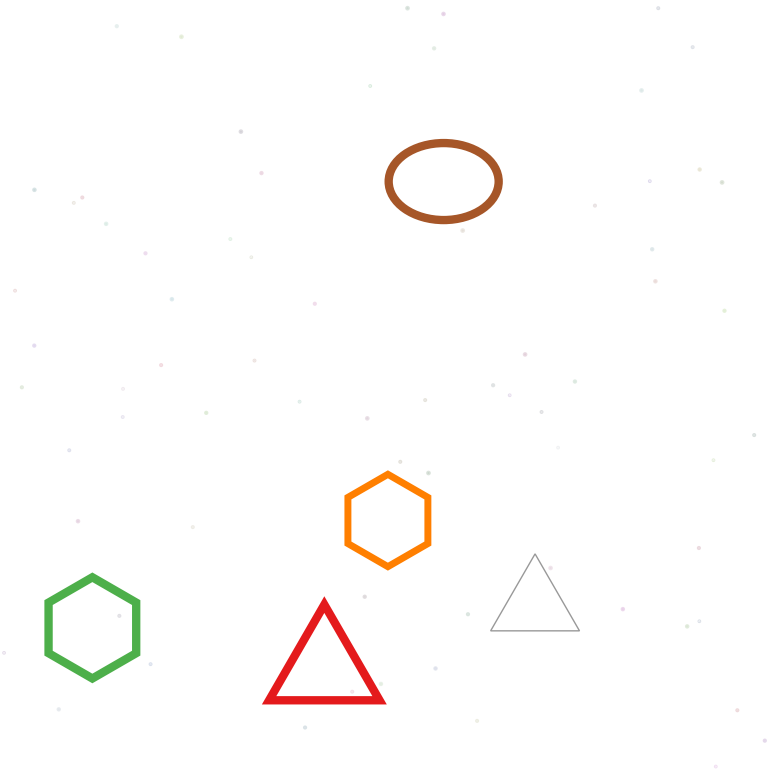[{"shape": "triangle", "thickness": 3, "radius": 0.41, "center": [0.421, 0.132]}, {"shape": "hexagon", "thickness": 3, "radius": 0.33, "center": [0.12, 0.185]}, {"shape": "hexagon", "thickness": 2.5, "radius": 0.3, "center": [0.504, 0.324]}, {"shape": "oval", "thickness": 3, "radius": 0.36, "center": [0.576, 0.764]}, {"shape": "triangle", "thickness": 0.5, "radius": 0.33, "center": [0.695, 0.214]}]